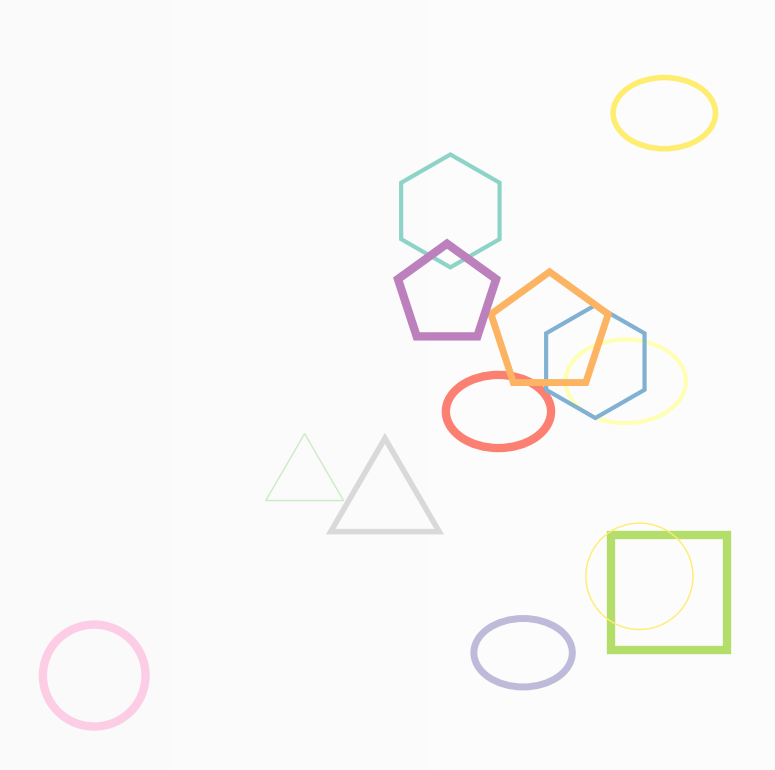[{"shape": "hexagon", "thickness": 1.5, "radius": 0.37, "center": [0.581, 0.726]}, {"shape": "oval", "thickness": 1.5, "radius": 0.39, "center": [0.807, 0.505]}, {"shape": "oval", "thickness": 2.5, "radius": 0.32, "center": [0.675, 0.152]}, {"shape": "oval", "thickness": 3, "radius": 0.34, "center": [0.643, 0.466]}, {"shape": "hexagon", "thickness": 1.5, "radius": 0.37, "center": [0.768, 0.53]}, {"shape": "pentagon", "thickness": 2.5, "radius": 0.4, "center": [0.709, 0.567]}, {"shape": "square", "thickness": 3, "radius": 0.37, "center": [0.864, 0.23]}, {"shape": "circle", "thickness": 3, "radius": 0.33, "center": [0.122, 0.123]}, {"shape": "triangle", "thickness": 2, "radius": 0.4, "center": [0.497, 0.35]}, {"shape": "pentagon", "thickness": 3, "radius": 0.33, "center": [0.577, 0.617]}, {"shape": "triangle", "thickness": 0.5, "radius": 0.29, "center": [0.393, 0.379]}, {"shape": "oval", "thickness": 2, "radius": 0.33, "center": [0.857, 0.853]}, {"shape": "circle", "thickness": 0.5, "radius": 0.35, "center": [0.825, 0.252]}]